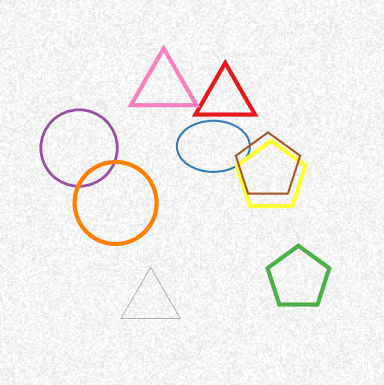[{"shape": "triangle", "thickness": 3, "radius": 0.45, "center": [0.585, 0.747]}, {"shape": "oval", "thickness": 1.5, "radius": 0.47, "center": [0.554, 0.62]}, {"shape": "pentagon", "thickness": 3, "radius": 0.42, "center": [0.775, 0.277]}, {"shape": "circle", "thickness": 2, "radius": 0.5, "center": [0.205, 0.616]}, {"shape": "circle", "thickness": 3, "radius": 0.53, "center": [0.3, 0.473]}, {"shape": "pentagon", "thickness": 3, "radius": 0.47, "center": [0.704, 0.54]}, {"shape": "pentagon", "thickness": 1.5, "radius": 0.44, "center": [0.696, 0.568]}, {"shape": "triangle", "thickness": 3, "radius": 0.49, "center": [0.425, 0.776]}, {"shape": "triangle", "thickness": 0.5, "radius": 0.45, "center": [0.391, 0.217]}]